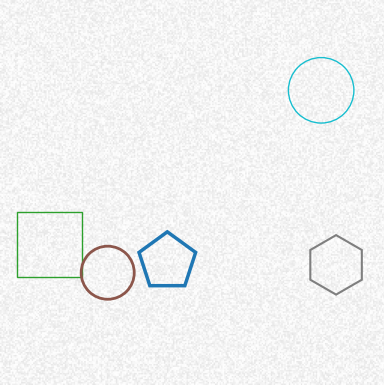[{"shape": "pentagon", "thickness": 2.5, "radius": 0.39, "center": [0.435, 0.321]}, {"shape": "square", "thickness": 1, "radius": 0.42, "center": [0.128, 0.365]}, {"shape": "circle", "thickness": 2, "radius": 0.34, "center": [0.28, 0.292]}, {"shape": "hexagon", "thickness": 1.5, "radius": 0.39, "center": [0.873, 0.312]}, {"shape": "circle", "thickness": 1, "radius": 0.43, "center": [0.834, 0.765]}]